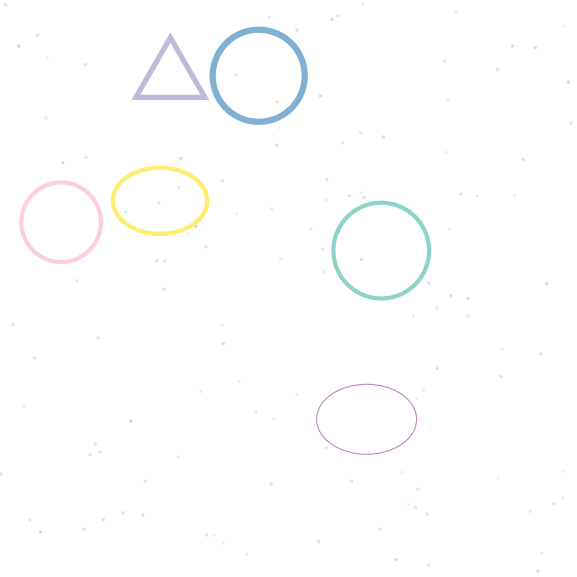[{"shape": "circle", "thickness": 2, "radius": 0.41, "center": [0.66, 0.565]}, {"shape": "triangle", "thickness": 2.5, "radius": 0.34, "center": [0.295, 0.865]}, {"shape": "circle", "thickness": 3, "radius": 0.4, "center": [0.448, 0.868]}, {"shape": "circle", "thickness": 2, "radius": 0.34, "center": [0.106, 0.614]}, {"shape": "oval", "thickness": 0.5, "radius": 0.43, "center": [0.635, 0.273]}, {"shape": "oval", "thickness": 2, "radius": 0.41, "center": [0.277, 0.651]}]